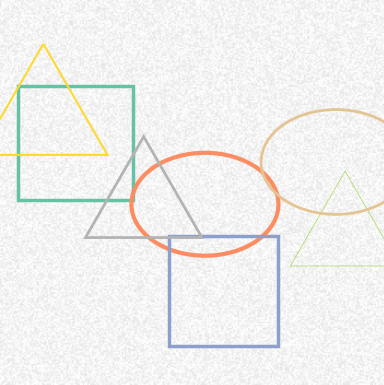[{"shape": "square", "thickness": 2.5, "radius": 0.74, "center": [0.196, 0.628]}, {"shape": "oval", "thickness": 3, "radius": 0.95, "center": [0.532, 0.469]}, {"shape": "square", "thickness": 2.5, "radius": 0.71, "center": [0.58, 0.244]}, {"shape": "triangle", "thickness": 0.5, "radius": 0.82, "center": [0.896, 0.391]}, {"shape": "triangle", "thickness": 1.5, "radius": 0.96, "center": [0.113, 0.694]}, {"shape": "oval", "thickness": 2, "radius": 0.97, "center": [0.873, 0.579]}, {"shape": "triangle", "thickness": 2, "radius": 0.87, "center": [0.373, 0.47]}]